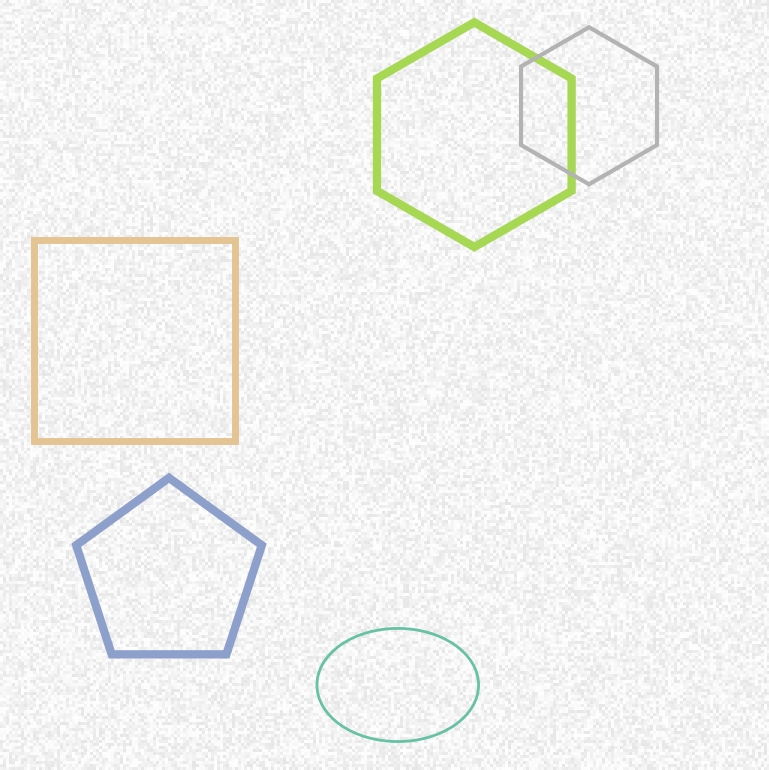[{"shape": "oval", "thickness": 1, "radius": 0.52, "center": [0.517, 0.11]}, {"shape": "pentagon", "thickness": 3, "radius": 0.63, "center": [0.22, 0.253]}, {"shape": "hexagon", "thickness": 3, "radius": 0.73, "center": [0.616, 0.825]}, {"shape": "square", "thickness": 2.5, "radius": 0.65, "center": [0.175, 0.558]}, {"shape": "hexagon", "thickness": 1.5, "radius": 0.51, "center": [0.765, 0.863]}]